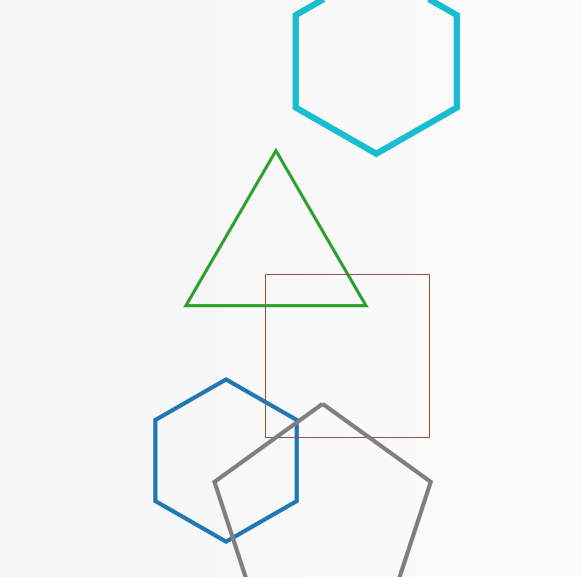[{"shape": "hexagon", "thickness": 2, "radius": 0.7, "center": [0.389, 0.202]}, {"shape": "triangle", "thickness": 1.5, "radius": 0.89, "center": [0.475, 0.559]}, {"shape": "square", "thickness": 0.5, "radius": 0.71, "center": [0.597, 0.383]}, {"shape": "pentagon", "thickness": 2, "radius": 0.98, "center": [0.555, 0.104]}, {"shape": "hexagon", "thickness": 3, "radius": 0.8, "center": [0.647, 0.893]}]